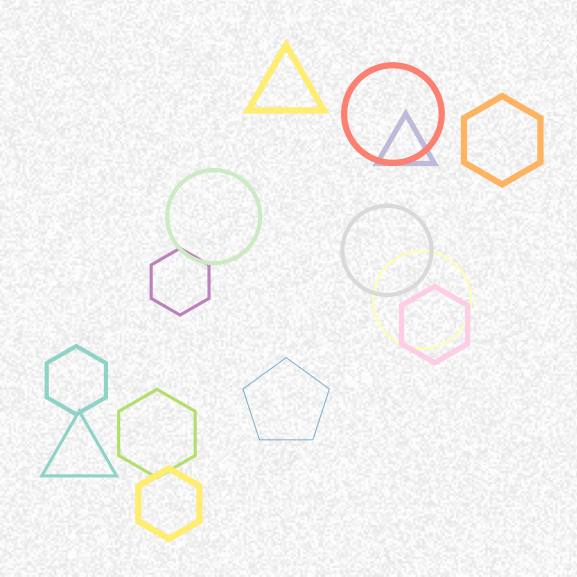[{"shape": "triangle", "thickness": 1.5, "radius": 0.37, "center": [0.137, 0.212]}, {"shape": "hexagon", "thickness": 2, "radius": 0.3, "center": [0.132, 0.341]}, {"shape": "circle", "thickness": 1, "radius": 0.42, "center": [0.731, 0.48]}, {"shape": "triangle", "thickness": 2.5, "radius": 0.29, "center": [0.703, 0.745]}, {"shape": "circle", "thickness": 3, "radius": 0.42, "center": [0.68, 0.802]}, {"shape": "pentagon", "thickness": 0.5, "radius": 0.39, "center": [0.496, 0.301]}, {"shape": "hexagon", "thickness": 3, "radius": 0.38, "center": [0.87, 0.756]}, {"shape": "hexagon", "thickness": 1.5, "radius": 0.38, "center": [0.272, 0.249]}, {"shape": "hexagon", "thickness": 2.5, "radius": 0.33, "center": [0.753, 0.437]}, {"shape": "circle", "thickness": 2, "radius": 0.39, "center": [0.67, 0.566]}, {"shape": "hexagon", "thickness": 1.5, "radius": 0.29, "center": [0.312, 0.511]}, {"shape": "circle", "thickness": 2, "radius": 0.4, "center": [0.37, 0.624]}, {"shape": "triangle", "thickness": 3, "radius": 0.38, "center": [0.495, 0.846]}, {"shape": "hexagon", "thickness": 3, "radius": 0.31, "center": [0.292, 0.127]}]